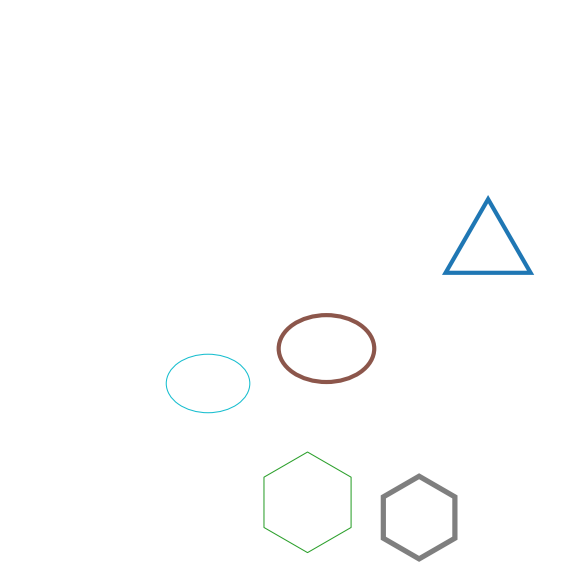[{"shape": "triangle", "thickness": 2, "radius": 0.42, "center": [0.845, 0.569]}, {"shape": "hexagon", "thickness": 0.5, "radius": 0.44, "center": [0.533, 0.129]}, {"shape": "oval", "thickness": 2, "radius": 0.41, "center": [0.565, 0.396]}, {"shape": "hexagon", "thickness": 2.5, "radius": 0.36, "center": [0.726, 0.103]}, {"shape": "oval", "thickness": 0.5, "radius": 0.36, "center": [0.36, 0.335]}]